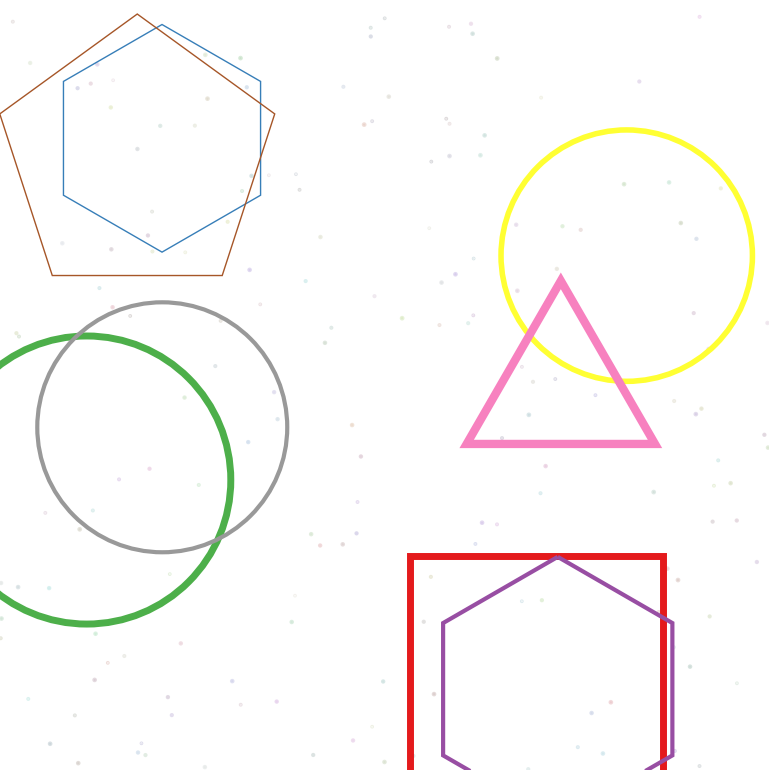[{"shape": "square", "thickness": 2.5, "radius": 0.82, "center": [0.697, 0.113]}, {"shape": "hexagon", "thickness": 0.5, "radius": 0.74, "center": [0.21, 0.82]}, {"shape": "circle", "thickness": 2.5, "radius": 0.94, "center": [0.113, 0.377]}, {"shape": "hexagon", "thickness": 1.5, "radius": 0.86, "center": [0.724, 0.105]}, {"shape": "circle", "thickness": 2, "radius": 0.82, "center": [0.814, 0.668]}, {"shape": "pentagon", "thickness": 0.5, "radius": 0.94, "center": [0.178, 0.794]}, {"shape": "triangle", "thickness": 3, "radius": 0.71, "center": [0.728, 0.494]}, {"shape": "circle", "thickness": 1.5, "radius": 0.81, "center": [0.211, 0.445]}]